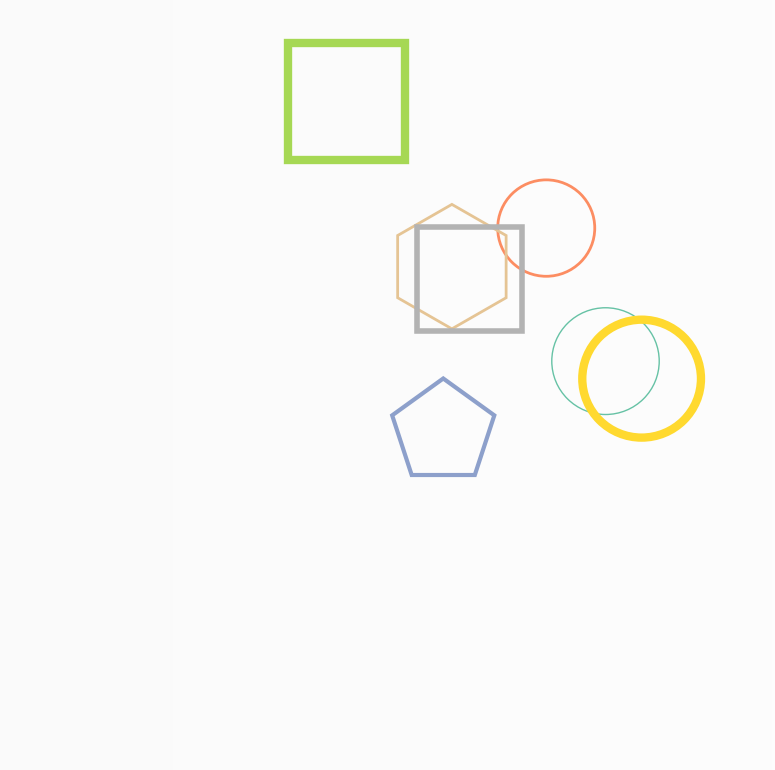[{"shape": "circle", "thickness": 0.5, "radius": 0.35, "center": [0.781, 0.531]}, {"shape": "circle", "thickness": 1, "radius": 0.31, "center": [0.705, 0.704]}, {"shape": "pentagon", "thickness": 1.5, "radius": 0.35, "center": [0.572, 0.439]}, {"shape": "square", "thickness": 3, "radius": 0.38, "center": [0.447, 0.868]}, {"shape": "circle", "thickness": 3, "radius": 0.38, "center": [0.828, 0.508]}, {"shape": "hexagon", "thickness": 1, "radius": 0.4, "center": [0.583, 0.654]}, {"shape": "square", "thickness": 2, "radius": 0.34, "center": [0.605, 0.638]}]